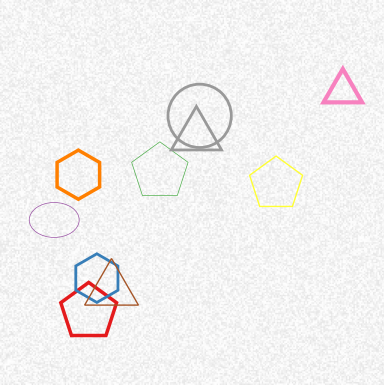[{"shape": "pentagon", "thickness": 2.5, "radius": 0.38, "center": [0.23, 0.19]}, {"shape": "hexagon", "thickness": 2, "radius": 0.32, "center": [0.252, 0.278]}, {"shape": "pentagon", "thickness": 0.5, "radius": 0.39, "center": [0.415, 0.555]}, {"shape": "oval", "thickness": 0.5, "radius": 0.32, "center": [0.141, 0.429]}, {"shape": "hexagon", "thickness": 2.5, "radius": 0.32, "center": [0.204, 0.546]}, {"shape": "pentagon", "thickness": 1, "radius": 0.36, "center": [0.717, 0.522]}, {"shape": "triangle", "thickness": 1, "radius": 0.4, "center": [0.29, 0.248]}, {"shape": "triangle", "thickness": 3, "radius": 0.29, "center": [0.89, 0.763]}, {"shape": "circle", "thickness": 2, "radius": 0.41, "center": [0.519, 0.699]}, {"shape": "triangle", "thickness": 2, "radius": 0.38, "center": [0.51, 0.648]}]